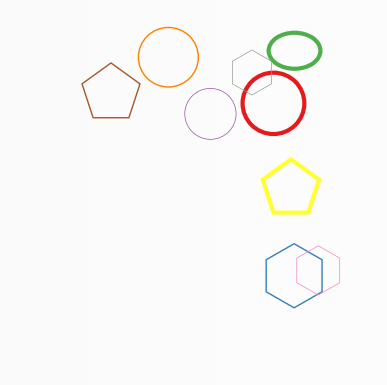[{"shape": "circle", "thickness": 3, "radius": 0.4, "center": [0.706, 0.732]}, {"shape": "hexagon", "thickness": 1, "radius": 0.42, "center": [0.759, 0.284]}, {"shape": "oval", "thickness": 3, "radius": 0.33, "center": [0.76, 0.868]}, {"shape": "circle", "thickness": 0.5, "radius": 0.33, "center": [0.543, 0.704]}, {"shape": "circle", "thickness": 1, "radius": 0.39, "center": [0.435, 0.851]}, {"shape": "pentagon", "thickness": 3, "radius": 0.38, "center": [0.751, 0.51]}, {"shape": "pentagon", "thickness": 1, "radius": 0.39, "center": [0.286, 0.758]}, {"shape": "hexagon", "thickness": 0.5, "radius": 0.32, "center": [0.821, 0.298]}, {"shape": "hexagon", "thickness": 0.5, "radius": 0.29, "center": [0.65, 0.812]}]